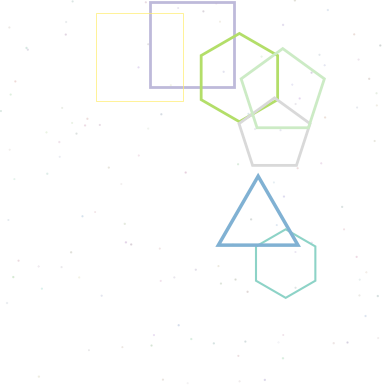[{"shape": "hexagon", "thickness": 1.5, "radius": 0.45, "center": [0.742, 0.315]}, {"shape": "square", "thickness": 2, "radius": 0.55, "center": [0.498, 0.885]}, {"shape": "triangle", "thickness": 2.5, "radius": 0.6, "center": [0.671, 0.423]}, {"shape": "hexagon", "thickness": 2, "radius": 0.57, "center": [0.622, 0.798]}, {"shape": "pentagon", "thickness": 2, "radius": 0.48, "center": [0.713, 0.649]}, {"shape": "pentagon", "thickness": 2, "radius": 0.57, "center": [0.734, 0.76]}, {"shape": "square", "thickness": 0.5, "radius": 0.57, "center": [0.362, 0.852]}]